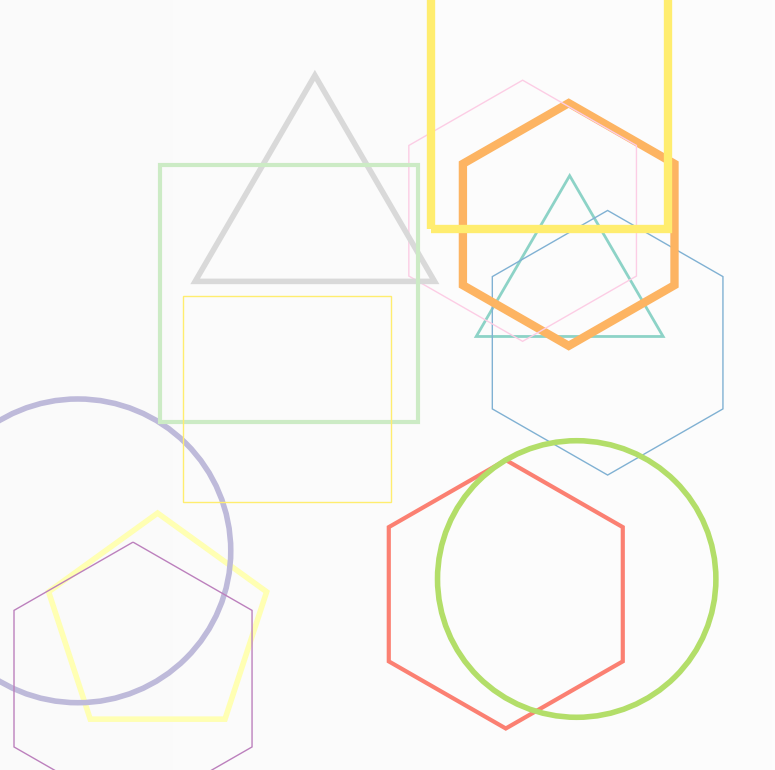[{"shape": "triangle", "thickness": 1, "radius": 0.7, "center": [0.735, 0.633]}, {"shape": "pentagon", "thickness": 2, "radius": 0.74, "center": [0.203, 0.186]}, {"shape": "circle", "thickness": 2, "radius": 0.99, "center": [0.101, 0.285]}, {"shape": "hexagon", "thickness": 1.5, "radius": 0.87, "center": [0.653, 0.228]}, {"shape": "hexagon", "thickness": 0.5, "radius": 0.86, "center": [0.784, 0.555]}, {"shape": "hexagon", "thickness": 3, "radius": 0.79, "center": [0.734, 0.708]}, {"shape": "circle", "thickness": 2, "radius": 0.9, "center": [0.744, 0.248]}, {"shape": "hexagon", "thickness": 0.5, "radius": 0.85, "center": [0.674, 0.726]}, {"shape": "triangle", "thickness": 2, "radius": 0.89, "center": [0.406, 0.724]}, {"shape": "hexagon", "thickness": 0.5, "radius": 0.89, "center": [0.172, 0.119]}, {"shape": "square", "thickness": 1.5, "radius": 0.83, "center": [0.373, 0.619]}, {"shape": "square", "thickness": 0.5, "radius": 0.67, "center": [0.371, 0.482]}, {"shape": "square", "thickness": 3, "radius": 0.77, "center": [0.709, 0.856]}]